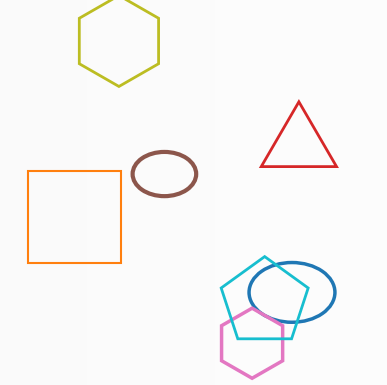[{"shape": "oval", "thickness": 2.5, "radius": 0.55, "center": [0.754, 0.241]}, {"shape": "square", "thickness": 1.5, "radius": 0.6, "center": [0.192, 0.437]}, {"shape": "triangle", "thickness": 2, "radius": 0.56, "center": [0.771, 0.623]}, {"shape": "oval", "thickness": 3, "radius": 0.41, "center": [0.424, 0.548]}, {"shape": "hexagon", "thickness": 2.5, "radius": 0.46, "center": [0.651, 0.109]}, {"shape": "hexagon", "thickness": 2, "radius": 0.59, "center": [0.307, 0.894]}, {"shape": "pentagon", "thickness": 2, "radius": 0.59, "center": [0.683, 0.215]}]